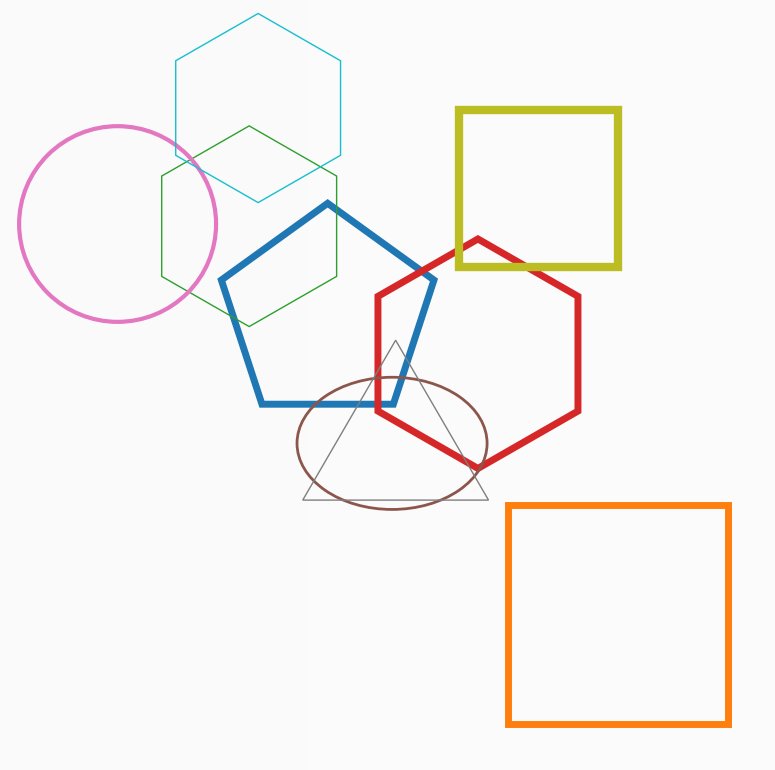[{"shape": "pentagon", "thickness": 2.5, "radius": 0.72, "center": [0.423, 0.592]}, {"shape": "square", "thickness": 2.5, "radius": 0.71, "center": [0.797, 0.202]}, {"shape": "hexagon", "thickness": 0.5, "radius": 0.65, "center": [0.322, 0.706]}, {"shape": "hexagon", "thickness": 2.5, "radius": 0.75, "center": [0.617, 0.541]}, {"shape": "oval", "thickness": 1, "radius": 0.61, "center": [0.506, 0.424]}, {"shape": "circle", "thickness": 1.5, "radius": 0.64, "center": [0.152, 0.709]}, {"shape": "triangle", "thickness": 0.5, "radius": 0.69, "center": [0.51, 0.42]}, {"shape": "square", "thickness": 3, "radius": 0.51, "center": [0.695, 0.755]}, {"shape": "hexagon", "thickness": 0.5, "radius": 0.61, "center": [0.333, 0.86]}]